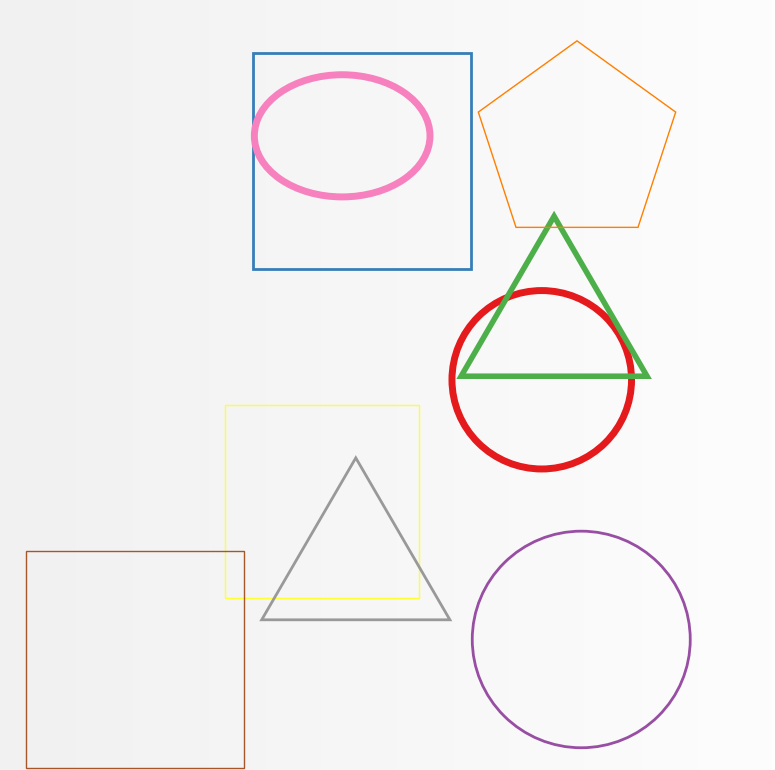[{"shape": "circle", "thickness": 2.5, "radius": 0.58, "center": [0.699, 0.507]}, {"shape": "square", "thickness": 1, "radius": 0.7, "center": [0.467, 0.791]}, {"shape": "triangle", "thickness": 2, "radius": 0.69, "center": [0.715, 0.581]}, {"shape": "circle", "thickness": 1, "radius": 0.7, "center": [0.75, 0.17]}, {"shape": "pentagon", "thickness": 0.5, "radius": 0.67, "center": [0.745, 0.813]}, {"shape": "square", "thickness": 0.5, "radius": 0.63, "center": [0.416, 0.349]}, {"shape": "square", "thickness": 0.5, "radius": 0.7, "center": [0.174, 0.144]}, {"shape": "oval", "thickness": 2.5, "radius": 0.57, "center": [0.442, 0.824]}, {"shape": "triangle", "thickness": 1, "radius": 0.7, "center": [0.459, 0.265]}]